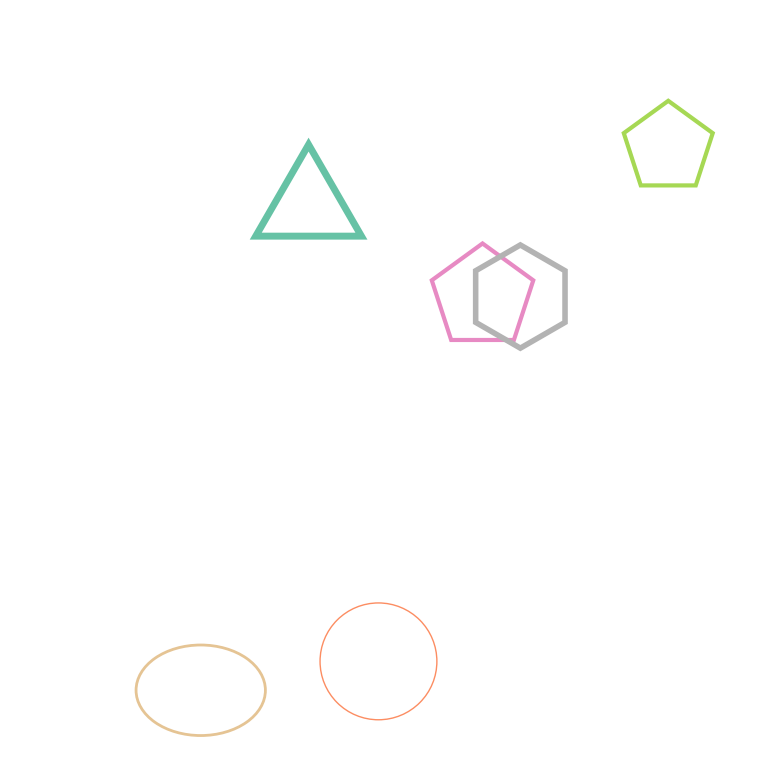[{"shape": "triangle", "thickness": 2.5, "radius": 0.4, "center": [0.401, 0.733]}, {"shape": "circle", "thickness": 0.5, "radius": 0.38, "center": [0.492, 0.141]}, {"shape": "pentagon", "thickness": 1.5, "radius": 0.35, "center": [0.627, 0.615]}, {"shape": "pentagon", "thickness": 1.5, "radius": 0.3, "center": [0.868, 0.808]}, {"shape": "oval", "thickness": 1, "radius": 0.42, "center": [0.261, 0.104]}, {"shape": "hexagon", "thickness": 2, "radius": 0.34, "center": [0.676, 0.615]}]